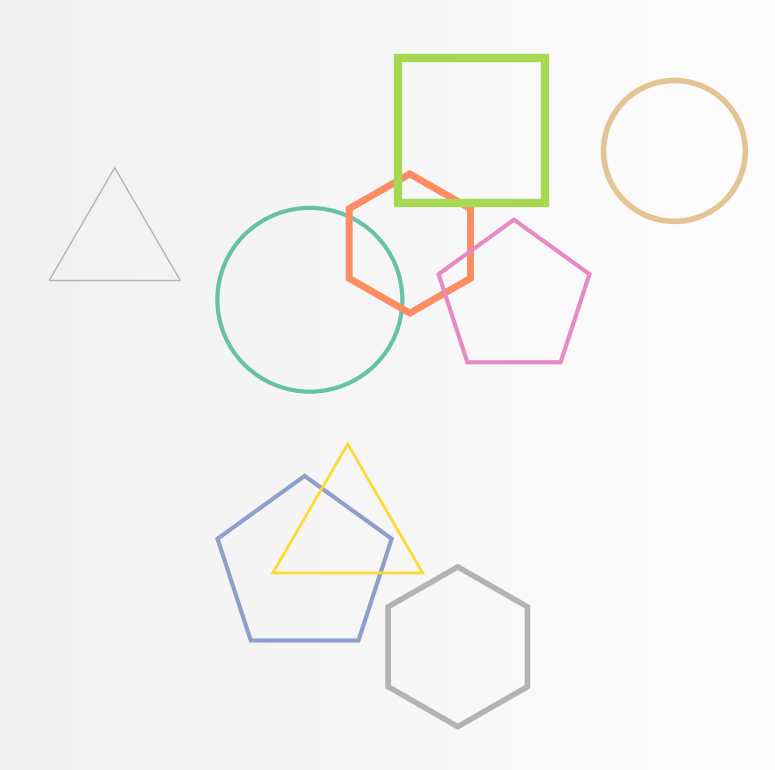[{"shape": "circle", "thickness": 1.5, "radius": 0.6, "center": [0.4, 0.611]}, {"shape": "hexagon", "thickness": 2.5, "radius": 0.45, "center": [0.529, 0.684]}, {"shape": "pentagon", "thickness": 1.5, "radius": 0.59, "center": [0.393, 0.264]}, {"shape": "pentagon", "thickness": 1.5, "radius": 0.51, "center": [0.663, 0.612]}, {"shape": "square", "thickness": 3, "radius": 0.47, "center": [0.608, 0.831]}, {"shape": "triangle", "thickness": 1, "radius": 0.56, "center": [0.449, 0.312]}, {"shape": "circle", "thickness": 2, "radius": 0.46, "center": [0.87, 0.804]}, {"shape": "triangle", "thickness": 0.5, "radius": 0.49, "center": [0.148, 0.685]}, {"shape": "hexagon", "thickness": 2, "radius": 0.52, "center": [0.591, 0.16]}]